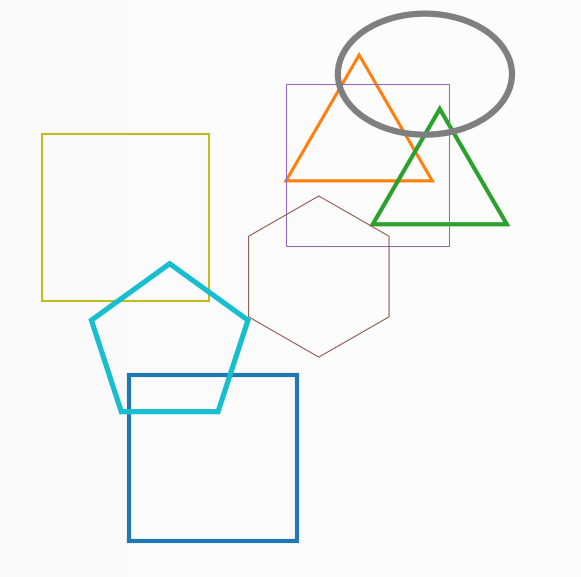[{"shape": "square", "thickness": 2, "radius": 0.72, "center": [0.367, 0.206]}, {"shape": "triangle", "thickness": 1.5, "radius": 0.73, "center": [0.618, 0.759]}, {"shape": "triangle", "thickness": 2, "radius": 0.67, "center": [0.757, 0.677]}, {"shape": "square", "thickness": 0.5, "radius": 0.7, "center": [0.632, 0.713]}, {"shape": "hexagon", "thickness": 0.5, "radius": 0.7, "center": [0.549, 0.52]}, {"shape": "oval", "thickness": 3, "radius": 0.75, "center": [0.731, 0.871]}, {"shape": "square", "thickness": 1, "radius": 0.72, "center": [0.216, 0.623]}, {"shape": "pentagon", "thickness": 2.5, "radius": 0.71, "center": [0.292, 0.401]}]